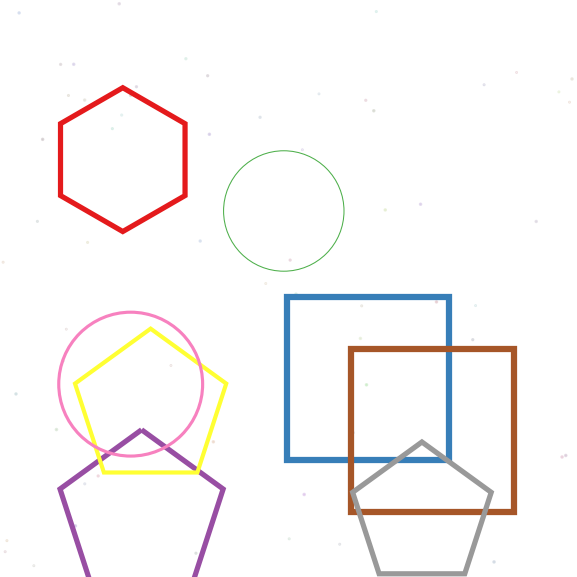[{"shape": "hexagon", "thickness": 2.5, "radius": 0.62, "center": [0.213, 0.723]}, {"shape": "square", "thickness": 3, "radius": 0.7, "center": [0.637, 0.344]}, {"shape": "circle", "thickness": 0.5, "radius": 0.52, "center": [0.491, 0.634]}, {"shape": "pentagon", "thickness": 2.5, "radius": 0.74, "center": [0.245, 0.106]}, {"shape": "pentagon", "thickness": 2, "radius": 0.69, "center": [0.261, 0.292]}, {"shape": "square", "thickness": 3, "radius": 0.71, "center": [0.749, 0.254]}, {"shape": "circle", "thickness": 1.5, "radius": 0.62, "center": [0.226, 0.334]}, {"shape": "pentagon", "thickness": 2.5, "radius": 0.63, "center": [0.731, 0.108]}]